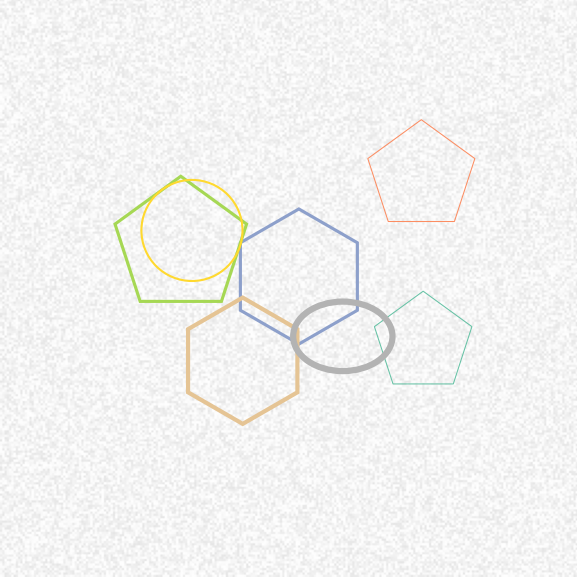[{"shape": "pentagon", "thickness": 0.5, "radius": 0.44, "center": [0.733, 0.406]}, {"shape": "pentagon", "thickness": 0.5, "radius": 0.49, "center": [0.73, 0.694]}, {"shape": "hexagon", "thickness": 1.5, "radius": 0.58, "center": [0.518, 0.52]}, {"shape": "pentagon", "thickness": 1.5, "radius": 0.6, "center": [0.313, 0.574]}, {"shape": "circle", "thickness": 1, "radius": 0.44, "center": [0.332, 0.6]}, {"shape": "hexagon", "thickness": 2, "radius": 0.55, "center": [0.42, 0.374]}, {"shape": "oval", "thickness": 3, "radius": 0.43, "center": [0.594, 0.417]}]